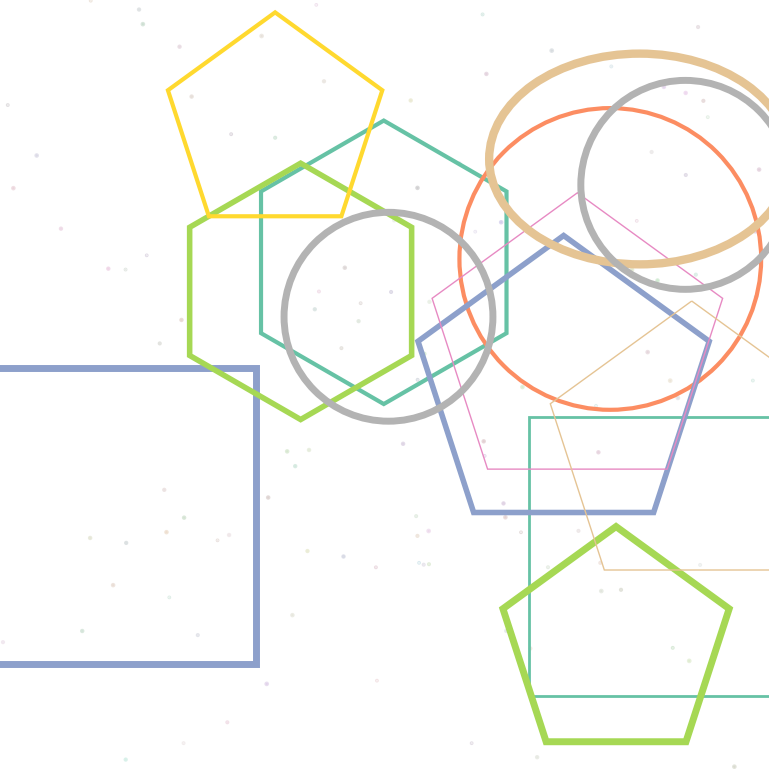[{"shape": "hexagon", "thickness": 1.5, "radius": 0.92, "center": [0.498, 0.659]}, {"shape": "square", "thickness": 1, "radius": 0.91, "center": [0.869, 0.278]}, {"shape": "circle", "thickness": 1.5, "radius": 0.98, "center": [0.793, 0.664]}, {"shape": "square", "thickness": 2.5, "radius": 0.96, "center": [0.14, 0.33]}, {"shape": "pentagon", "thickness": 2, "radius": 0.99, "center": [0.732, 0.495]}, {"shape": "pentagon", "thickness": 0.5, "radius": 0.99, "center": [0.75, 0.551]}, {"shape": "hexagon", "thickness": 2, "radius": 0.83, "center": [0.39, 0.622]}, {"shape": "pentagon", "thickness": 2.5, "radius": 0.77, "center": [0.8, 0.162]}, {"shape": "pentagon", "thickness": 1.5, "radius": 0.73, "center": [0.357, 0.838]}, {"shape": "pentagon", "thickness": 0.5, "radius": 0.97, "center": [0.898, 0.416]}, {"shape": "oval", "thickness": 3, "radius": 0.98, "center": [0.831, 0.794]}, {"shape": "circle", "thickness": 2.5, "radius": 0.68, "center": [0.89, 0.76]}, {"shape": "circle", "thickness": 2.5, "radius": 0.68, "center": [0.505, 0.589]}]